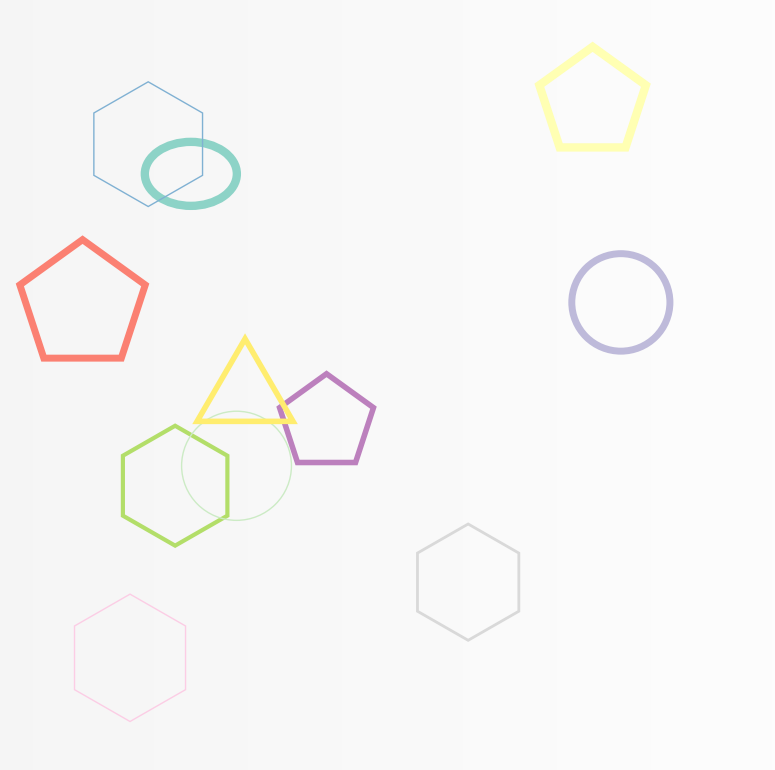[{"shape": "oval", "thickness": 3, "radius": 0.3, "center": [0.246, 0.774]}, {"shape": "pentagon", "thickness": 3, "radius": 0.36, "center": [0.765, 0.867]}, {"shape": "circle", "thickness": 2.5, "radius": 0.32, "center": [0.801, 0.607]}, {"shape": "pentagon", "thickness": 2.5, "radius": 0.43, "center": [0.107, 0.604]}, {"shape": "hexagon", "thickness": 0.5, "radius": 0.4, "center": [0.191, 0.813]}, {"shape": "hexagon", "thickness": 1.5, "radius": 0.39, "center": [0.226, 0.369]}, {"shape": "hexagon", "thickness": 0.5, "radius": 0.41, "center": [0.168, 0.146]}, {"shape": "hexagon", "thickness": 1, "radius": 0.38, "center": [0.604, 0.244]}, {"shape": "pentagon", "thickness": 2, "radius": 0.32, "center": [0.421, 0.451]}, {"shape": "circle", "thickness": 0.5, "radius": 0.35, "center": [0.305, 0.395]}, {"shape": "triangle", "thickness": 2, "radius": 0.36, "center": [0.316, 0.489]}]